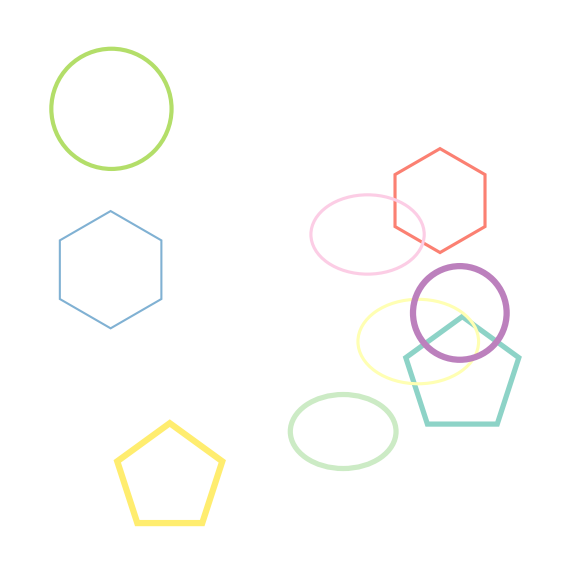[{"shape": "pentagon", "thickness": 2.5, "radius": 0.51, "center": [0.801, 0.348]}, {"shape": "oval", "thickness": 1.5, "radius": 0.52, "center": [0.724, 0.408]}, {"shape": "hexagon", "thickness": 1.5, "radius": 0.45, "center": [0.762, 0.652]}, {"shape": "hexagon", "thickness": 1, "radius": 0.51, "center": [0.192, 0.532]}, {"shape": "circle", "thickness": 2, "radius": 0.52, "center": [0.193, 0.811]}, {"shape": "oval", "thickness": 1.5, "radius": 0.49, "center": [0.636, 0.593]}, {"shape": "circle", "thickness": 3, "radius": 0.41, "center": [0.796, 0.457]}, {"shape": "oval", "thickness": 2.5, "radius": 0.46, "center": [0.594, 0.252]}, {"shape": "pentagon", "thickness": 3, "radius": 0.48, "center": [0.294, 0.171]}]